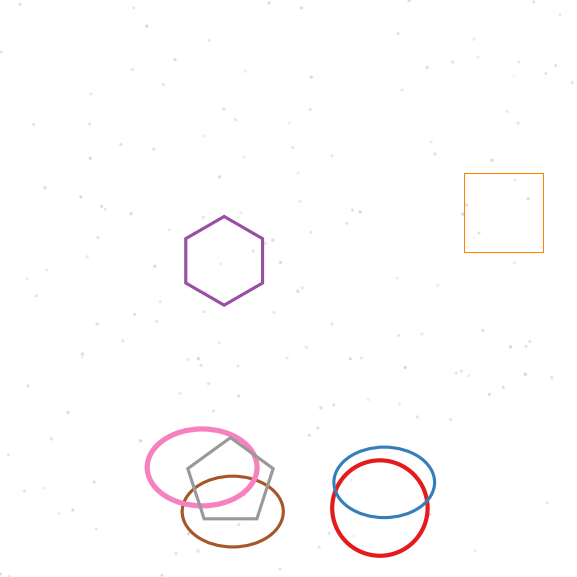[{"shape": "circle", "thickness": 2, "radius": 0.41, "center": [0.658, 0.119]}, {"shape": "oval", "thickness": 1.5, "radius": 0.44, "center": [0.665, 0.164]}, {"shape": "hexagon", "thickness": 1.5, "radius": 0.38, "center": [0.388, 0.547]}, {"shape": "square", "thickness": 0.5, "radius": 0.34, "center": [0.871, 0.632]}, {"shape": "oval", "thickness": 1.5, "radius": 0.44, "center": [0.403, 0.113]}, {"shape": "oval", "thickness": 2.5, "radius": 0.48, "center": [0.35, 0.19]}, {"shape": "pentagon", "thickness": 1.5, "radius": 0.39, "center": [0.399, 0.164]}]